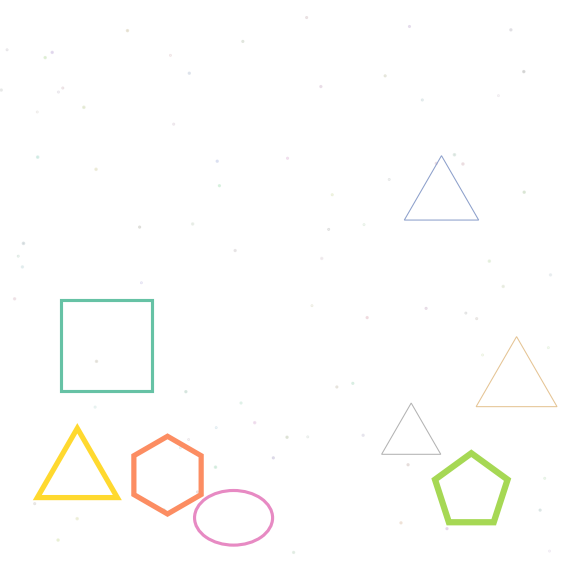[{"shape": "square", "thickness": 1.5, "radius": 0.39, "center": [0.185, 0.401]}, {"shape": "hexagon", "thickness": 2.5, "radius": 0.34, "center": [0.29, 0.176]}, {"shape": "triangle", "thickness": 0.5, "radius": 0.37, "center": [0.764, 0.655]}, {"shape": "oval", "thickness": 1.5, "radius": 0.34, "center": [0.404, 0.103]}, {"shape": "pentagon", "thickness": 3, "radius": 0.33, "center": [0.816, 0.148]}, {"shape": "triangle", "thickness": 2.5, "radius": 0.4, "center": [0.134, 0.178]}, {"shape": "triangle", "thickness": 0.5, "radius": 0.4, "center": [0.895, 0.335]}, {"shape": "triangle", "thickness": 0.5, "radius": 0.3, "center": [0.712, 0.242]}]